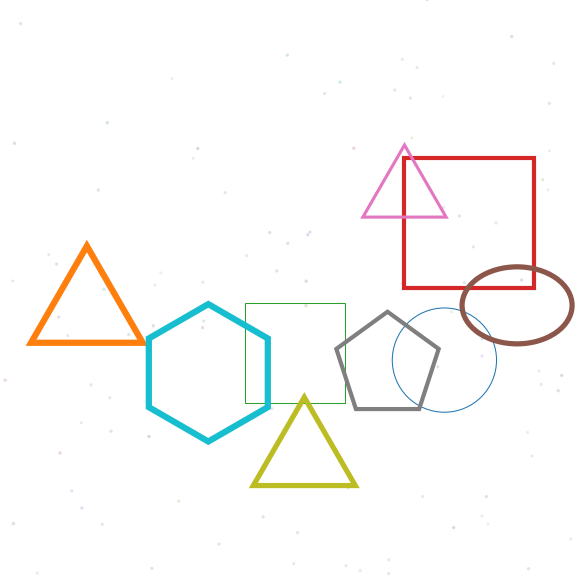[{"shape": "circle", "thickness": 0.5, "radius": 0.45, "center": [0.77, 0.376]}, {"shape": "triangle", "thickness": 3, "radius": 0.56, "center": [0.15, 0.461]}, {"shape": "square", "thickness": 0.5, "radius": 0.43, "center": [0.511, 0.388]}, {"shape": "square", "thickness": 2, "radius": 0.56, "center": [0.811, 0.613]}, {"shape": "oval", "thickness": 2.5, "radius": 0.48, "center": [0.895, 0.47]}, {"shape": "triangle", "thickness": 1.5, "radius": 0.42, "center": [0.7, 0.665]}, {"shape": "pentagon", "thickness": 2, "radius": 0.47, "center": [0.671, 0.366]}, {"shape": "triangle", "thickness": 2.5, "radius": 0.51, "center": [0.527, 0.209]}, {"shape": "hexagon", "thickness": 3, "radius": 0.59, "center": [0.361, 0.354]}]